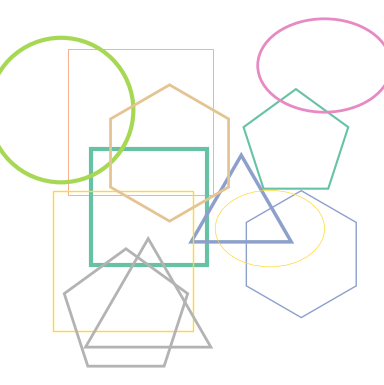[{"shape": "pentagon", "thickness": 1.5, "radius": 0.71, "center": [0.769, 0.626]}, {"shape": "square", "thickness": 3, "radius": 0.75, "center": [0.387, 0.462]}, {"shape": "square", "thickness": 0.5, "radius": 0.95, "center": [0.365, 0.683]}, {"shape": "hexagon", "thickness": 1, "radius": 0.82, "center": [0.783, 0.34]}, {"shape": "triangle", "thickness": 2.5, "radius": 0.75, "center": [0.627, 0.447]}, {"shape": "oval", "thickness": 2, "radius": 0.87, "center": [0.843, 0.83]}, {"shape": "circle", "thickness": 3, "radius": 0.94, "center": [0.159, 0.714]}, {"shape": "square", "thickness": 1, "radius": 0.91, "center": [0.319, 0.323]}, {"shape": "oval", "thickness": 0.5, "radius": 0.71, "center": [0.701, 0.406]}, {"shape": "hexagon", "thickness": 2, "radius": 0.89, "center": [0.44, 0.603]}, {"shape": "triangle", "thickness": 2, "radius": 0.94, "center": [0.385, 0.192]}, {"shape": "pentagon", "thickness": 2, "radius": 0.84, "center": [0.327, 0.185]}]